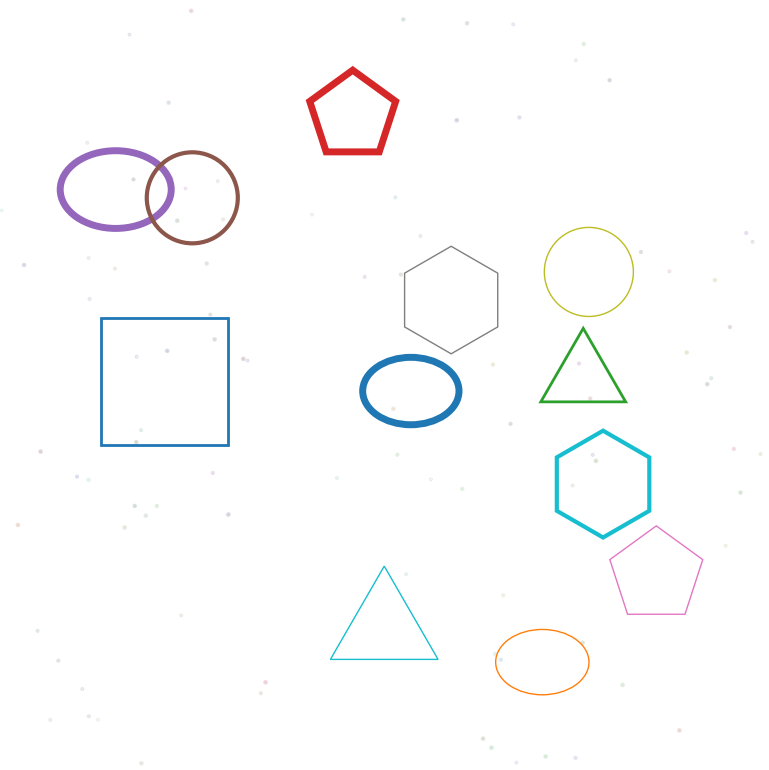[{"shape": "oval", "thickness": 2.5, "radius": 0.31, "center": [0.534, 0.492]}, {"shape": "square", "thickness": 1, "radius": 0.41, "center": [0.213, 0.504]}, {"shape": "oval", "thickness": 0.5, "radius": 0.3, "center": [0.704, 0.14]}, {"shape": "triangle", "thickness": 1, "radius": 0.32, "center": [0.757, 0.51]}, {"shape": "pentagon", "thickness": 2.5, "radius": 0.29, "center": [0.458, 0.85]}, {"shape": "oval", "thickness": 2.5, "radius": 0.36, "center": [0.15, 0.754]}, {"shape": "circle", "thickness": 1.5, "radius": 0.3, "center": [0.25, 0.743]}, {"shape": "pentagon", "thickness": 0.5, "radius": 0.32, "center": [0.852, 0.254]}, {"shape": "hexagon", "thickness": 0.5, "radius": 0.35, "center": [0.586, 0.61]}, {"shape": "circle", "thickness": 0.5, "radius": 0.29, "center": [0.765, 0.647]}, {"shape": "triangle", "thickness": 0.5, "radius": 0.4, "center": [0.499, 0.184]}, {"shape": "hexagon", "thickness": 1.5, "radius": 0.35, "center": [0.783, 0.371]}]